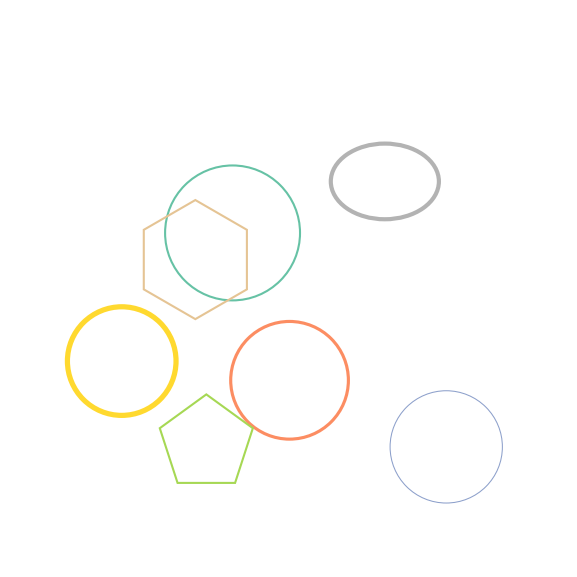[{"shape": "circle", "thickness": 1, "radius": 0.58, "center": [0.403, 0.596]}, {"shape": "circle", "thickness": 1.5, "radius": 0.51, "center": [0.501, 0.341]}, {"shape": "circle", "thickness": 0.5, "radius": 0.49, "center": [0.773, 0.225]}, {"shape": "pentagon", "thickness": 1, "radius": 0.42, "center": [0.357, 0.231]}, {"shape": "circle", "thickness": 2.5, "radius": 0.47, "center": [0.211, 0.374]}, {"shape": "hexagon", "thickness": 1, "radius": 0.52, "center": [0.338, 0.55]}, {"shape": "oval", "thickness": 2, "radius": 0.47, "center": [0.666, 0.685]}]